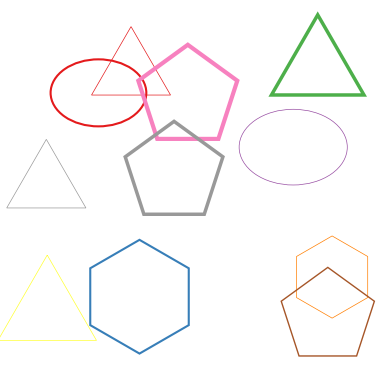[{"shape": "triangle", "thickness": 0.5, "radius": 0.59, "center": [0.34, 0.812]}, {"shape": "oval", "thickness": 1.5, "radius": 0.62, "center": [0.256, 0.759]}, {"shape": "hexagon", "thickness": 1.5, "radius": 0.74, "center": [0.362, 0.229]}, {"shape": "triangle", "thickness": 2.5, "radius": 0.69, "center": [0.825, 0.823]}, {"shape": "oval", "thickness": 0.5, "radius": 0.7, "center": [0.762, 0.618]}, {"shape": "hexagon", "thickness": 0.5, "radius": 0.53, "center": [0.863, 0.28]}, {"shape": "triangle", "thickness": 0.5, "radius": 0.74, "center": [0.123, 0.19]}, {"shape": "pentagon", "thickness": 1, "radius": 0.64, "center": [0.851, 0.178]}, {"shape": "pentagon", "thickness": 3, "radius": 0.68, "center": [0.488, 0.749]}, {"shape": "triangle", "thickness": 0.5, "radius": 0.59, "center": [0.12, 0.519]}, {"shape": "pentagon", "thickness": 2.5, "radius": 0.67, "center": [0.452, 0.551]}]